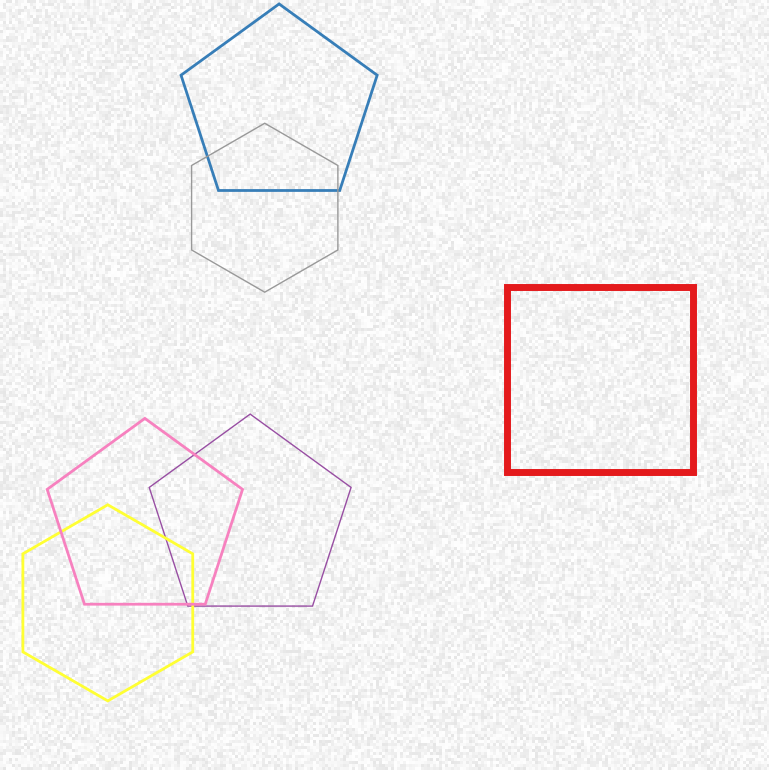[{"shape": "square", "thickness": 2.5, "radius": 0.6, "center": [0.779, 0.507]}, {"shape": "pentagon", "thickness": 1, "radius": 0.67, "center": [0.362, 0.861]}, {"shape": "pentagon", "thickness": 0.5, "radius": 0.69, "center": [0.325, 0.324]}, {"shape": "hexagon", "thickness": 1, "radius": 0.64, "center": [0.14, 0.217]}, {"shape": "pentagon", "thickness": 1, "radius": 0.67, "center": [0.188, 0.323]}, {"shape": "hexagon", "thickness": 0.5, "radius": 0.55, "center": [0.344, 0.73]}]